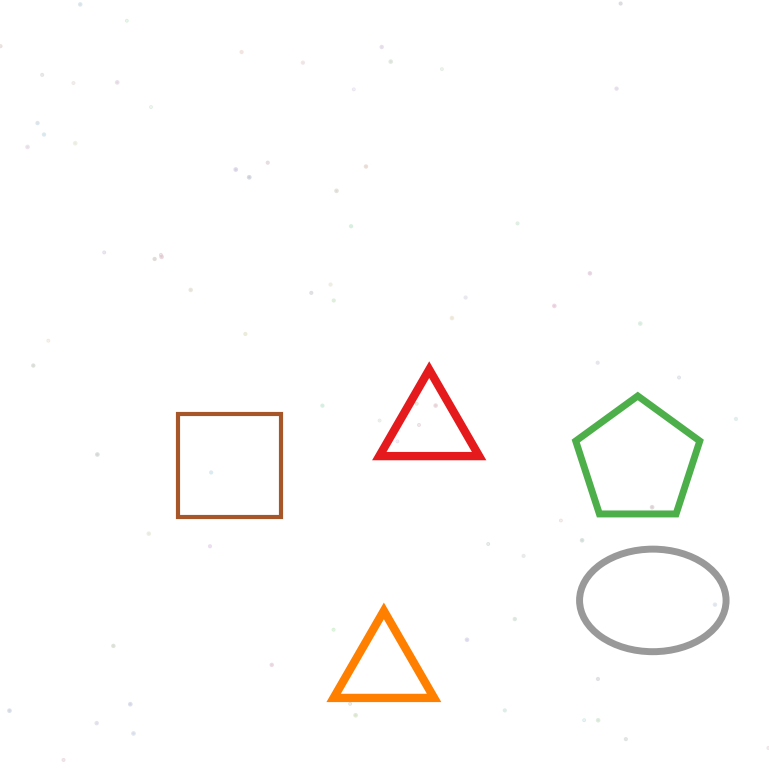[{"shape": "triangle", "thickness": 3, "radius": 0.37, "center": [0.557, 0.445]}, {"shape": "pentagon", "thickness": 2.5, "radius": 0.42, "center": [0.828, 0.401]}, {"shape": "triangle", "thickness": 3, "radius": 0.38, "center": [0.499, 0.131]}, {"shape": "square", "thickness": 1.5, "radius": 0.33, "center": [0.298, 0.396]}, {"shape": "oval", "thickness": 2.5, "radius": 0.48, "center": [0.848, 0.22]}]